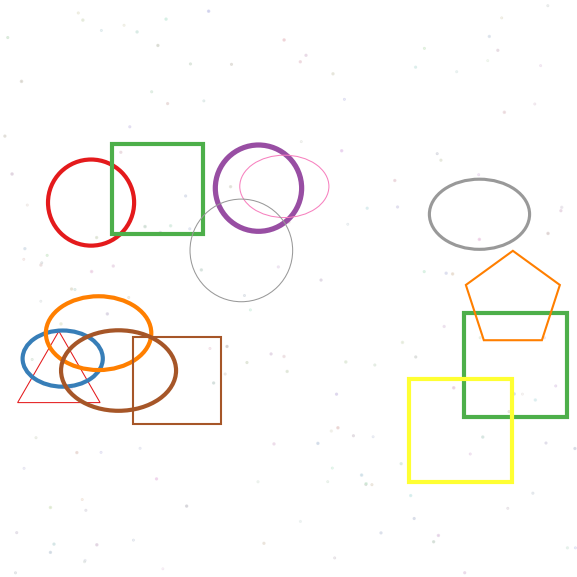[{"shape": "circle", "thickness": 2, "radius": 0.37, "center": [0.158, 0.648]}, {"shape": "triangle", "thickness": 0.5, "radius": 0.41, "center": [0.102, 0.343]}, {"shape": "oval", "thickness": 2, "radius": 0.35, "center": [0.109, 0.378]}, {"shape": "square", "thickness": 2, "radius": 0.39, "center": [0.273, 0.672]}, {"shape": "square", "thickness": 2, "radius": 0.45, "center": [0.893, 0.368]}, {"shape": "circle", "thickness": 2.5, "radius": 0.37, "center": [0.448, 0.673]}, {"shape": "pentagon", "thickness": 1, "radius": 0.43, "center": [0.888, 0.479]}, {"shape": "oval", "thickness": 2, "radius": 0.46, "center": [0.171, 0.422]}, {"shape": "square", "thickness": 2, "radius": 0.45, "center": [0.797, 0.254]}, {"shape": "oval", "thickness": 2, "radius": 0.5, "center": [0.205, 0.358]}, {"shape": "square", "thickness": 1, "radius": 0.38, "center": [0.306, 0.34]}, {"shape": "oval", "thickness": 0.5, "radius": 0.39, "center": [0.492, 0.676]}, {"shape": "circle", "thickness": 0.5, "radius": 0.44, "center": [0.418, 0.566]}, {"shape": "oval", "thickness": 1.5, "radius": 0.43, "center": [0.83, 0.628]}]